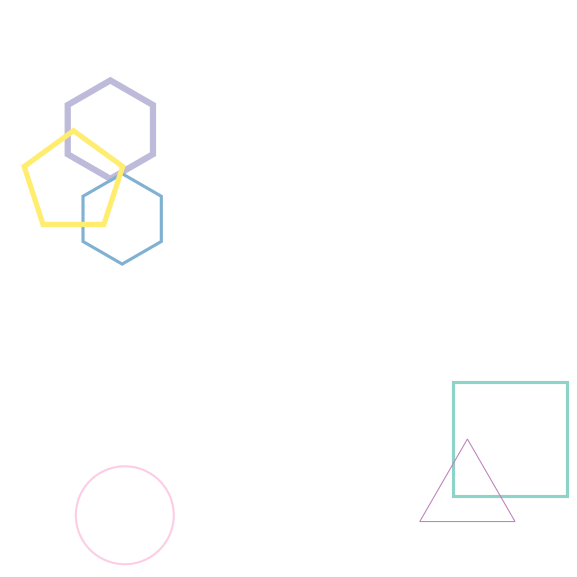[{"shape": "square", "thickness": 1.5, "radius": 0.49, "center": [0.883, 0.239]}, {"shape": "hexagon", "thickness": 3, "radius": 0.43, "center": [0.191, 0.775]}, {"shape": "hexagon", "thickness": 1.5, "radius": 0.39, "center": [0.212, 0.62]}, {"shape": "circle", "thickness": 1, "radius": 0.42, "center": [0.216, 0.107]}, {"shape": "triangle", "thickness": 0.5, "radius": 0.48, "center": [0.809, 0.144]}, {"shape": "pentagon", "thickness": 2.5, "radius": 0.45, "center": [0.127, 0.683]}]